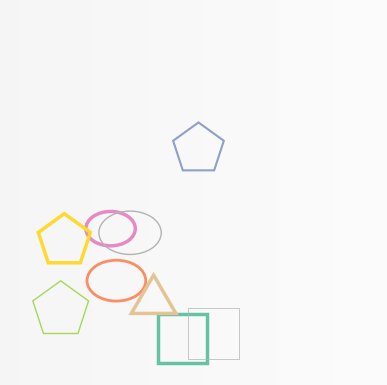[{"shape": "square", "thickness": 2.5, "radius": 0.32, "center": [0.471, 0.121]}, {"shape": "oval", "thickness": 2, "radius": 0.38, "center": [0.3, 0.271]}, {"shape": "pentagon", "thickness": 1.5, "radius": 0.34, "center": [0.512, 0.613]}, {"shape": "oval", "thickness": 2.5, "radius": 0.32, "center": [0.285, 0.406]}, {"shape": "pentagon", "thickness": 1, "radius": 0.38, "center": [0.157, 0.195]}, {"shape": "pentagon", "thickness": 2.5, "radius": 0.35, "center": [0.166, 0.374]}, {"shape": "triangle", "thickness": 2.5, "radius": 0.33, "center": [0.396, 0.219]}, {"shape": "oval", "thickness": 1, "radius": 0.4, "center": [0.336, 0.395]}, {"shape": "square", "thickness": 0.5, "radius": 0.33, "center": [0.55, 0.134]}]